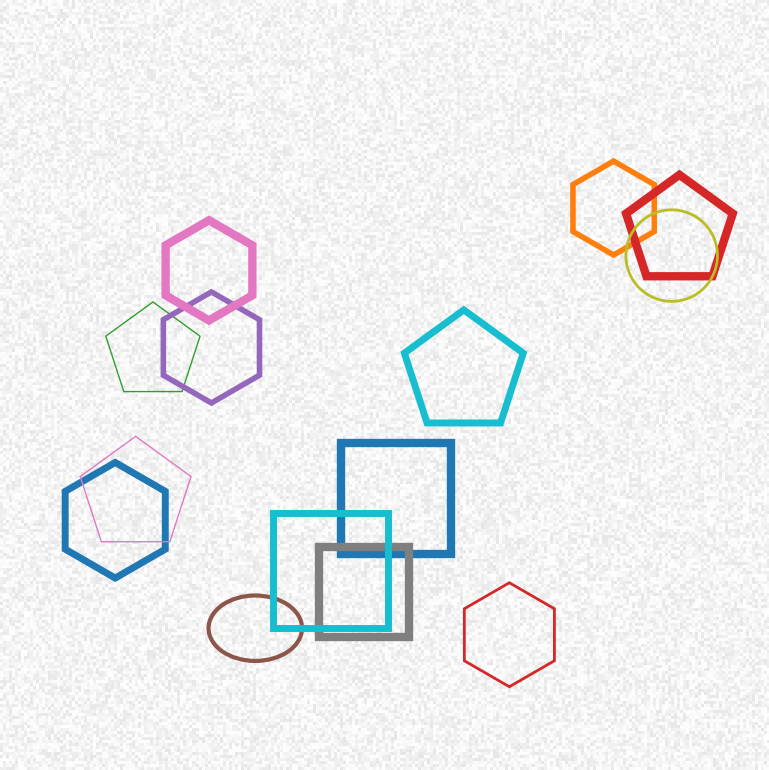[{"shape": "hexagon", "thickness": 2.5, "radius": 0.38, "center": [0.15, 0.324]}, {"shape": "square", "thickness": 3, "radius": 0.36, "center": [0.514, 0.352]}, {"shape": "hexagon", "thickness": 2, "radius": 0.3, "center": [0.797, 0.73]}, {"shape": "pentagon", "thickness": 0.5, "radius": 0.32, "center": [0.199, 0.544]}, {"shape": "pentagon", "thickness": 3, "radius": 0.36, "center": [0.882, 0.7]}, {"shape": "hexagon", "thickness": 1, "radius": 0.34, "center": [0.662, 0.176]}, {"shape": "hexagon", "thickness": 2, "radius": 0.36, "center": [0.275, 0.549]}, {"shape": "oval", "thickness": 1.5, "radius": 0.3, "center": [0.332, 0.184]}, {"shape": "pentagon", "thickness": 0.5, "radius": 0.38, "center": [0.176, 0.358]}, {"shape": "hexagon", "thickness": 3, "radius": 0.33, "center": [0.271, 0.649]}, {"shape": "square", "thickness": 3, "radius": 0.29, "center": [0.473, 0.231]}, {"shape": "circle", "thickness": 1, "radius": 0.3, "center": [0.872, 0.668]}, {"shape": "square", "thickness": 2.5, "radius": 0.37, "center": [0.43, 0.259]}, {"shape": "pentagon", "thickness": 2.5, "radius": 0.41, "center": [0.602, 0.516]}]